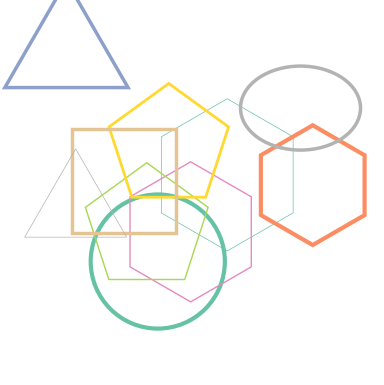[{"shape": "hexagon", "thickness": 0.5, "radius": 0.99, "center": [0.59, 0.546]}, {"shape": "circle", "thickness": 3, "radius": 0.87, "center": [0.41, 0.321]}, {"shape": "hexagon", "thickness": 3, "radius": 0.78, "center": [0.812, 0.519]}, {"shape": "triangle", "thickness": 2.5, "radius": 0.92, "center": [0.173, 0.865]}, {"shape": "hexagon", "thickness": 1, "radius": 0.91, "center": [0.495, 0.398]}, {"shape": "pentagon", "thickness": 1, "radius": 0.84, "center": [0.381, 0.41]}, {"shape": "pentagon", "thickness": 2, "radius": 0.82, "center": [0.438, 0.62]}, {"shape": "square", "thickness": 2.5, "radius": 0.67, "center": [0.322, 0.529]}, {"shape": "triangle", "thickness": 0.5, "radius": 0.76, "center": [0.196, 0.46]}, {"shape": "oval", "thickness": 2.5, "radius": 0.78, "center": [0.781, 0.719]}]